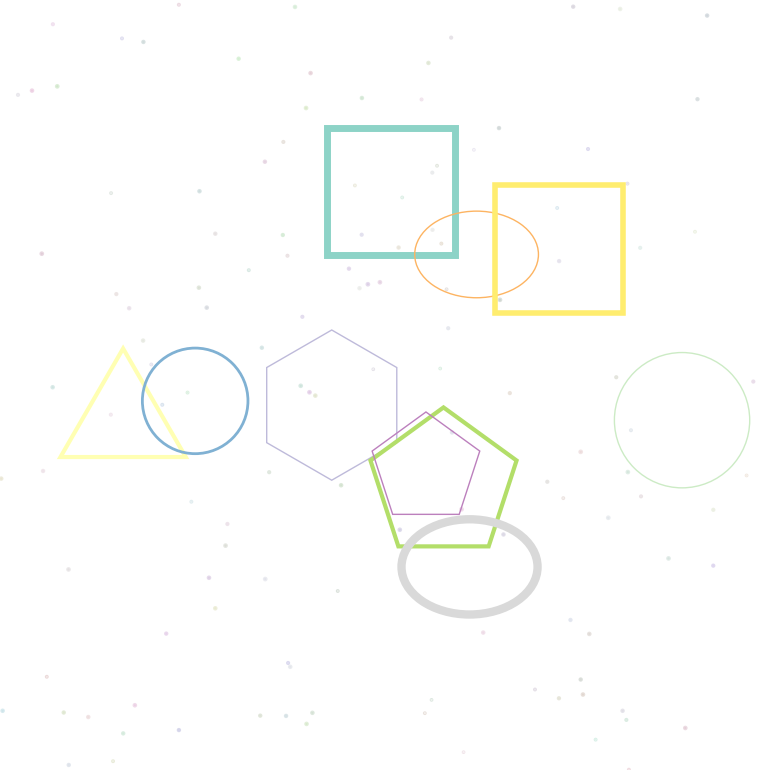[{"shape": "square", "thickness": 2.5, "radius": 0.41, "center": [0.508, 0.751]}, {"shape": "triangle", "thickness": 1.5, "radius": 0.47, "center": [0.16, 0.453]}, {"shape": "hexagon", "thickness": 0.5, "radius": 0.49, "center": [0.431, 0.474]}, {"shape": "circle", "thickness": 1, "radius": 0.34, "center": [0.253, 0.479]}, {"shape": "oval", "thickness": 0.5, "radius": 0.4, "center": [0.619, 0.67]}, {"shape": "pentagon", "thickness": 1.5, "radius": 0.5, "center": [0.576, 0.371]}, {"shape": "oval", "thickness": 3, "radius": 0.44, "center": [0.61, 0.264]}, {"shape": "pentagon", "thickness": 0.5, "radius": 0.37, "center": [0.553, 0.391]}, {"shape": "circle", "thickness": 0.5, "radius": 0.44, "center": [0.886, 0.454]}, {"shape": "square", "thickness": 2, "radius": 0.42, "center": [0.726, 0.676]}]